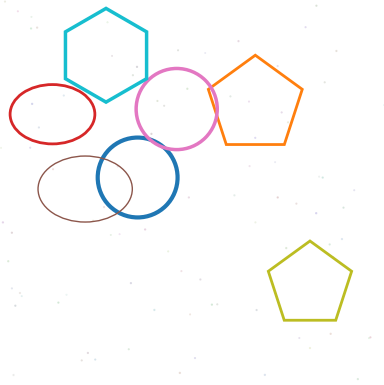[{"shape": "circle", "thickness": 3, "radius": 0.52, "center": [0.358, 0.539]}, {"shape": "pentagon", "thickness": 2, "radius": 0.64, "center": [0.663, 0.728]}, {"shape": "oval", "thickness": 2, "radius": 0.55, "center": [0.136, 0.703]}, {"shape": "oval", "thickness": 1, "radius": 0.61, "center": [0.221, 0.509]}, {"shape": "circle", "thickness": 2.5, "radius": 0.53, "center": [0.459, 0.717]}, {"shape": "pentagon", "thickness": 2, "radius": 0.57, "center": [0.805, 0.26]}, {"shape": "hexagon", "thickness": 2.5, "radius": 0.61, "center": [0.275, 0.856]}]